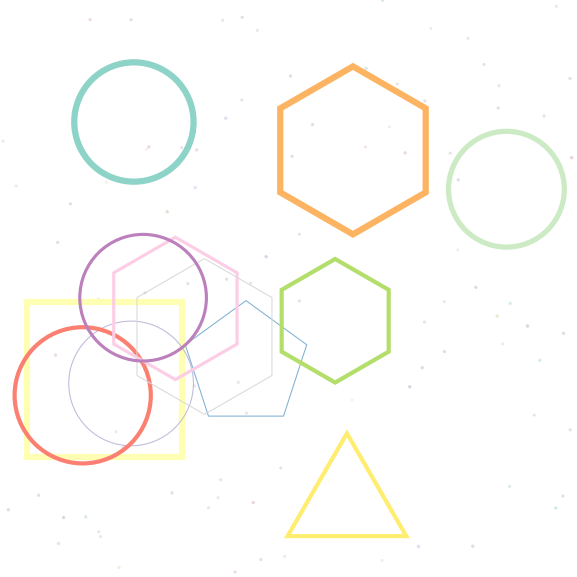[{"shape": "circle", "thickness": 3, "radius": 0.52, "center": [0.232, 0.788]}, {"shape": "square", "thickness": 3, "radius": 0.67, "center": [0.18, 0.342]}, {"shape": "circle", "thickness": 0.5, "radius": 0.54, "center": [0.227, 0.335]}, {"shape": "circle", "thickness": 2, "radius": 0.59, "center": [0.143, 0.315]}, {"shape": "pentagon", "thickness": 0.5, "radius": 0.55, "center": [0.426, 0.368]}, {"shape": "hexagon", "thickness": 3, "radius": 0.73, "center": [0.611, 0.739]}, {"shape": "hexagon", "thickness": 2, "radius": 0.54, "center": [0.58, 0.444]}, {"shape": "hexagon", "thickness": 1.5, "radius": 0.62, "center": [0.304, 0.465]}, {"shape": "hexagon", "thickness": 0.5, "radius": 0.67, "center": [0.354, 0.416]}, {"shape": "circle", "thickness": 1.5, "radius": 0.55, "center": [0.248, 0.484]}, {"shape": "circle", "thickness": 2.5, "radius": 0.5, "center": [0.877, 0.671]}, {"shape": "triangle", "thickness": 2, "radius": 0.59, "center": [0.601, 0.13]}]